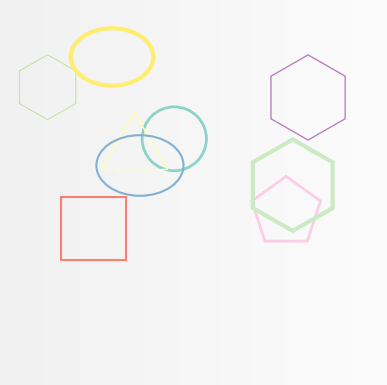[{"shape": "circle", "thickness": 2, "radius": 0.41, "center": [0.45, 0.64]}, {"shape": "triangle", "thickness": 1, "radius": 0.5, "center": [0.347, 0.609]}, {"shape": "square", "thickness": 1.5, "radius": 0.42, "center": [0.242, 0.406]}, {"shape": "oval", "thickness": 1.5, "radius": 0.56, "center": [0.361, 0.57]}, {"shape": "hexagon", "thickness": 0.5, "radius": 0.42, "center": [0.123, 0.773]}, {"shape": "pentagon", "thickness": 2, "radius": 0.47, "center": [0.738, 0.449]}, {"shape": "hexagon", "thickness": 1, "radius": 0.55, "center": [0.795, 0.747]}, {"shape": "hexagon", "thickness": 3, "radius": 0.59, "center": [0.755, 0.519]}, {"shape": "oval", "thickness": 3, "radius": 0.53, "center": [0.289, 0.852]}]